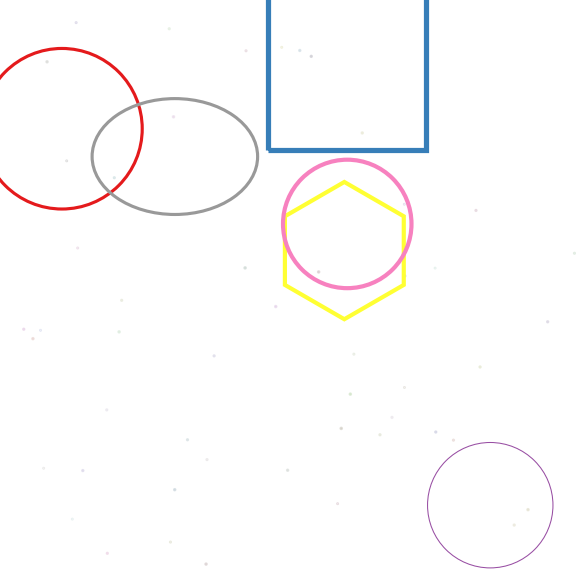[{"shape": "circle", "thickness": 1.5, "radius": 0.7, "center": [0.107, 0.776]}, {"shape": "square", "thickness": 2.5, "radius": 0.69, "center": [0.601, 0.877]}, {"shape": "circle", "thickness": 0.5, "radius": 0.54, "center": [0.849, 0.124]}, {"shape": "hexagon", "thickness": 2, "radius": 0.59, "center": [0.596, 0.565]}, {"shape": "circle", "thickness": 2, "radius": 0.56, "center": [0.601, 0.611]}, {"shape": "oval", "thickness": 1.5, "radius": 0.72, "center": [0.303, 0.728]}]